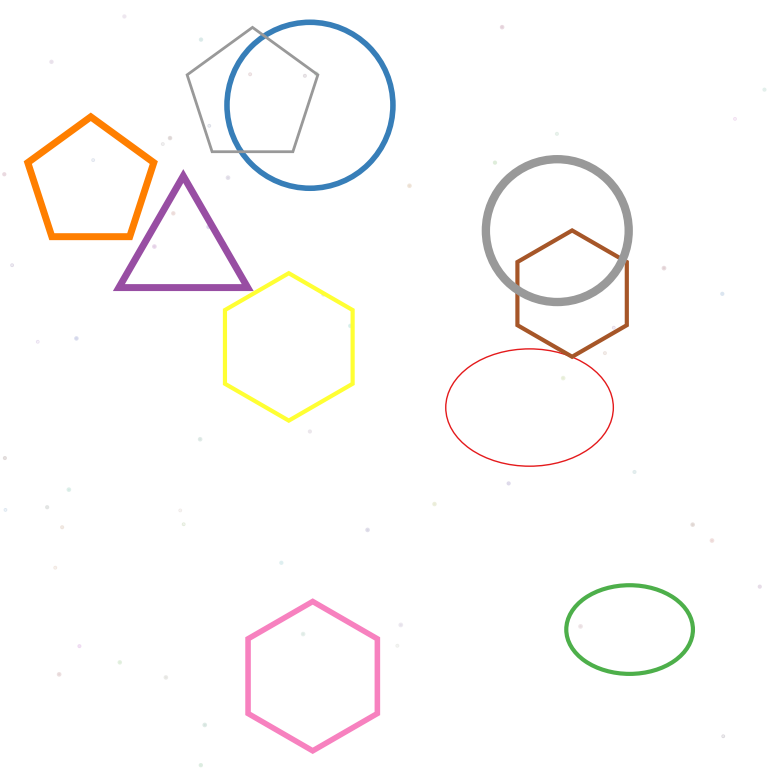[{"shape": "oval", "thickness": 0.5, "radius": 0.54, "center": [0.688, 0.471]}, {"shape": "circle", "thickness": 2, "radius": 0.54, "center": [0.403, 0.863]}, {"shape": "oval", "thickness": 1.5, "radius": 0.41, "center": [0.818, 0.182]}, {"shape": "triangle", "thickness": 2.5, "radius": 0.48, "center": [0.238, 0.675]}, {"shape": "pentagon", "thickness": 2.5, "radius": 0.43, "center": [0.118, 0.762]}, {"shape": "hexagon", "thickness": 1.5, "radius": 0.48, "center": [0.375, 0.549]}, {"shape": "hexagon", "thickness": 1.5, "radius": 0.41, "center": [0.743, 0.619]}, {"shape": "hexagon", "thickness": 2, "radius": 0.48, "center": [0.406, 0.122]}, {"shape": "pentagon", "thickness": 1, "radius": 0.45, "center": [0.328, 0.875]}, {"shape": "circle", "thickness": 3, "radius": 0.46, "center": [0.724, 0.701]}]